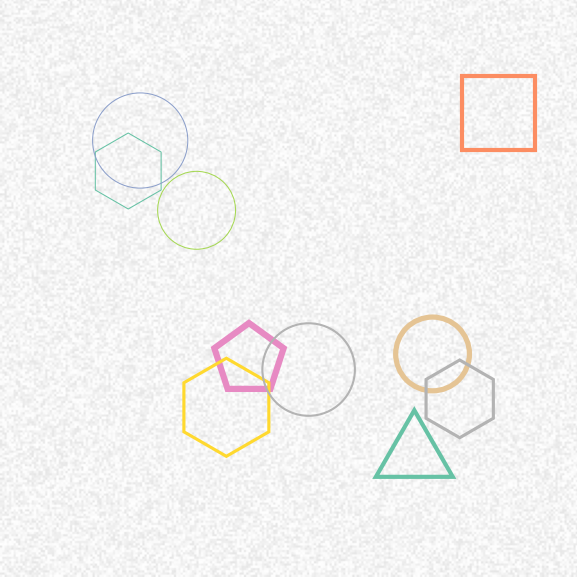[{"shape": "hexagon", "thickness": 0.5, "radius": 0.33, "center": [0.222, 0.703]}, {"shape": "triangle", "thickness": 2, "radius": 0.38, "center": [0.717, 0.212]}, {"shape": "square", "thickness": 2, "radius": 0.32, "center": [0.863, 0.804]}, {"shape": "circle", "thickness": 0.5, "radius": 0.41, "center": [0.243, 0.756]}, {"shape": "pentagon", "thickness": 3, "radius": 0.32, "center": [0.431, 0.377]}, {"shape": "circle", "thickness": 0.5, "radius": 0.34, "center": [0.34, 0.635]}, {"shape": "hexagon", "thickness": 1.5, "radius": 0.42, "center": [0.392, 0.294]}, {"shape": "circle", "thickness": 2.5, "radius": 0.32, "center": [0.749, 0.386]}, {"shape": "circle", "thickness": 1, "radius": 0.4, "center": [0.534, 0.359]}, {"shape": "hexagon", "thickness": 1.5, "radius": 0.34, "center": [0.796, 0.308]}]